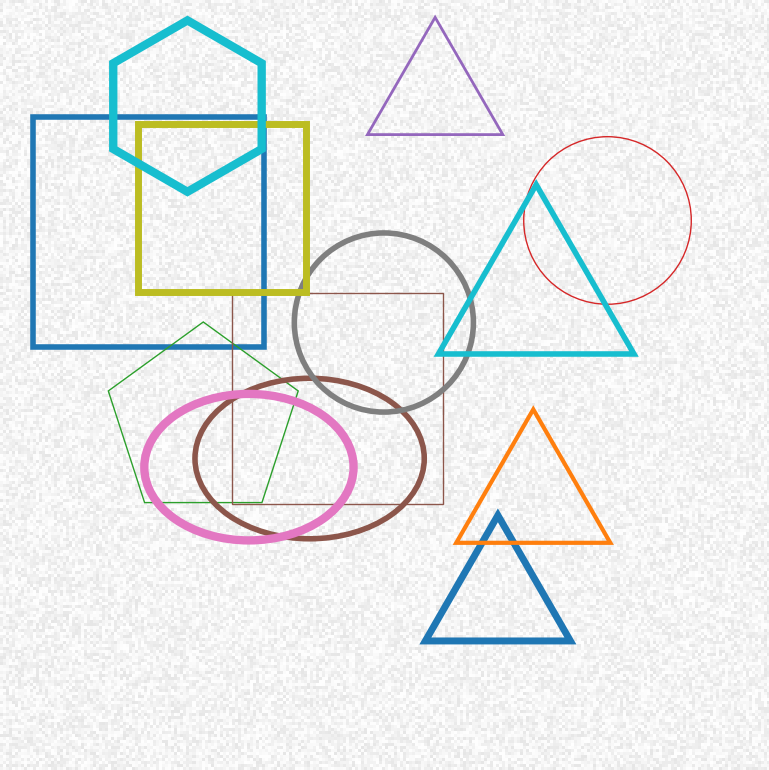[{"shape": "square", "thickness": 2, "radius": 0.75, "center": [0.193, 0.699]}, {"shape": "triangle", "thickness": 2.5, "radius": 0.54, "center": [0.647, 0.222]}, {"shape": "triangle", "thickness": 1.5, "radius": 0.58, "center": [0.693, 0.353]}, {"shape": "pentagon", "thickness": 0.5, "radius": 0.65, "center": [0.264, 0.452]}, {"shape": "circle", "thickness": 0.5, "radius": 0.54, "center": [0.789, 0.714]}, {"shape": "triangle", "thickness": 1, "radius": 0.51, "center": [0.565, 0.876]}, {"shape": "square", "thickness": 0.5, "radius": 0.68, "center": [0.438, 0.482]}, {"shape": "oval", "thickness": 2, "radius": 0.74, "center": [0.402, 0.405]}, {"shape": "oval", "thickness": 3, "radius": 0.68, "center": [0.323, 0.393]}, {"shape": "circle", "thickness": 2, "radius": 0.58, "center": [0.499, 0.581]}, {"shape": "square", "thickness": 2.5, "radius": 0.55, "center": [0.288, 0.73]}, {"shape": "triangle", "thickness": 2, "radius": 0.73, "center": [0.696, 0.614]}, {"shape": "hexagon", "thickness": 3, "radius": 0.56, "center": [0.243, 0.862]}]